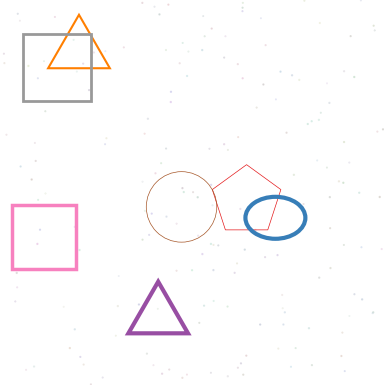[{"shape": "pentagon", "thickness": 0.5, "radius": 0.47, "center": [0.64, 0.479]}, {"shape": "oval", "thickness": 3, "radius": 0.39, "center": [0.715, 0.434]}, {"shape": "triangle", "thickness": 3, "radius": 0.45, "center": [0.411, 0.179]}, {"shape": "triangle", "thickness": 1.5, "radius": 0.46, "center": [0.205, 0.869]}, {"shape": "circle", "thickness": 0.5, "radius": 0.46, "center": [0.472, 0.463]}, {"shape": "square", "thickness": 2.5, "radius": 0.41, "center": [0.114, 0.385]}, {"shape": "square", "thickness": 2, "radius": 0.44, "center": [0.148, 0.825]}]